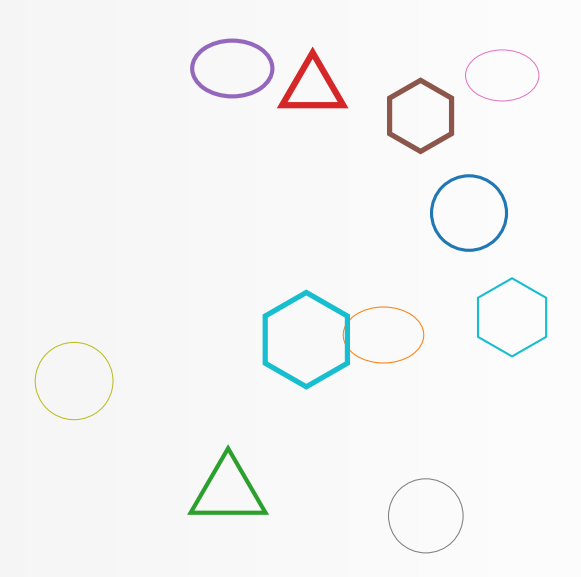[{"shape": "circle", "thickness": 1.5, "radius": 0.32, "center": [0.807, 0.63]}, {"shape": "oval", "thickness": 0.5, "radius": 0.35, "center": [0.66, 0.419]}, {"shape": "triangle", "thickness": 2, "radius": 0.37, "center": [0.392, 0.148]}, {"shape": "triangle", "thickness": 3, "radius": 0.3, "center": [0.538, 0.847]}, {"shape": "oval", "thickness": 2, "radius": 0.34, "center": [0.4, 0.881]}, {"shape": "hexagon", "thickness": 2.5, "radius": 0.31, "center": [0.724, 0.798]}, {"shape": "oval", "thickness": 0.5, "radius": 0.32, "center": [0.864, 0.868]}, {"shape": "circle", "thickness": 0.5, "radius": 0.32, "center": [0.733, 0.106]}, {"shape": "circle", "thickness": 0.5, "radius": 0.33, "center": [0.128, 0.339]}, {"shape": "hexagon", "thickness": 2.5, "radius": 0.41, "center": [0.527, 0.411]}, {"shape": "hexagon", "thickness": 1, "radius": 0.34, "center": [0.881, 0.45]}]